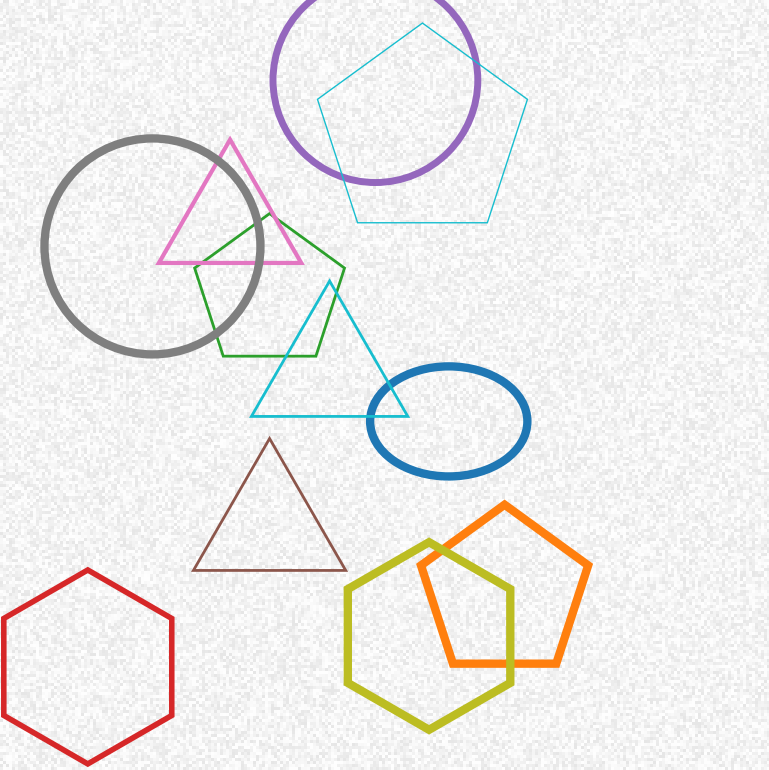[{"shape": "oval", "thickness": 3, "radius": 0.51, "center": [0.583, 0.453]}, {"shape": "pentagon", "thickness": 3, "radius": 0.57, "center": [0.655, 0.23]}, {"shape": "pentagon", "thickness": 1, "radius": 0.51, "center": [0.35, 0.62]}, {"shape": "hexagon", "thickness": 2, "radius": 0.63, "center": [0.114, 0.134]}, {"shape": "circle", "thickness": 2.5, "radius": 0.66, "center": [0.488, 0.896]}, {"shape": "triangle", "thickness": 1, "radius": 0.57, "center": [0.35, 0.316]}, {"shape": "triangle", "thickness": 1.5, "radius": 0.53, "center": [0.299, 0.712]}, {"shape": "circle", "thickness": 3, "radius": 0.7, "center": [0.198, 0.68]}, {"shape": "hexagon", "thickness": 3, "radius": 0.61, "center": [0.557, 0.174]}, {"shape": "triangle", "thickness": 1, "radius": 0.59, "center": [0.428, 0.518]}, {"shape": "pentagon", "thickness": 0.5, "radius": 0.72, "center": [0.549, 0.827]}]